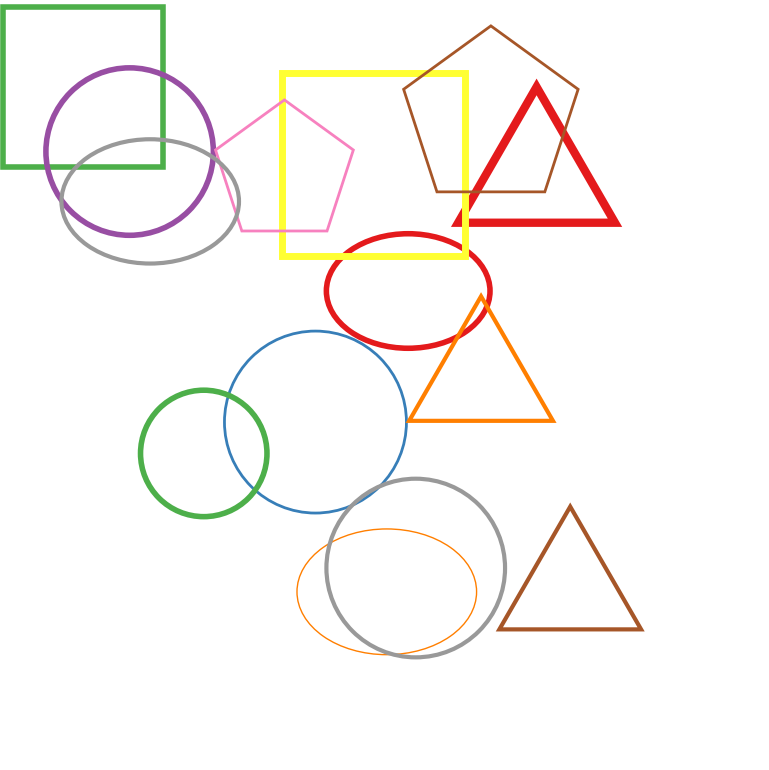[{"shape": "triangle", "thickness": 3, "radius": 0.59, "center": [0.697, 0.77]}, {"shape": "oval", "thickness": 2, "radius": 0.53, "center": [0.53, 0.622]}, {"shape": "circle", "thickness": 1, "radius": 0.59, "center": [0.41, 0.452]}, {"shape": "square", "thickness": 2, "radius": 0.52, "center": [0.108, 0.887]}, {"shape": "circle", "thickness": 2, "radius": 0.41, "center": [0.265, 0.411]}, {"shape": "circle", "thickness": 2, "radius": 0.54, "center": [0.168, 0.803]}, {"shape": "triangle", "thickness": 1.5, "radius": 0.54, "center": [0.625, 0.507]}, {"shape": "oval", "thickness": 0.5, "radius": 0.58, "center": [0.502, 0.231]}, {"shape": "square", "thickness": 2.5, "radius": 0.59, "center": [0.485, 0.786]}, {"shape": "triangle", "thickness": 1.5, "radius": 0.53, "center": [0.741, 0.236]}, {"shape": "pentagon", "thickness": 1, "radius": 0.6, "center": [0.638, 0.847]}, {"shape": "pentagon", "thickness": 1, "radius": 0.47, "center": [0.369, 0.776]}, {"shape": "oval", "thickness": 1.5, "radius": 0.58, "center": [0.195, 0.738]}, {"shape": "circle", "thickness": 1.5, "radius": 0.58, "center": [0.54, 0.262]}]